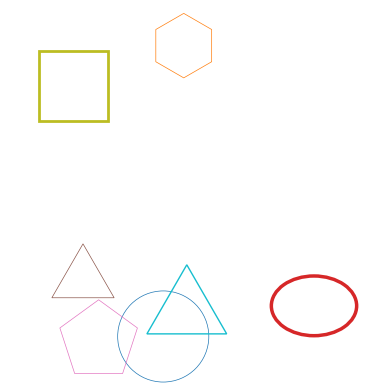[{"shape": "circle", "thickness": 0.5, "radius": 0.59, "center": [0.424, 0.126]}, {"shape": "hexagon", "thickness": 0.5, "radius": 0.42, "center": [0.477, 0.881]}, {"shape": "oval", "thickness": 2.5, "radius": 0.55, "center": [0.816, 0.206]}, {"shape": "triangle", "thickness": 0.5, "radius": 0.47, "center": [0.216, 0.273]}, {"shape": "pentagon", "thickness": 0.5, "radius": 0.53, "center": [0.256, 0.115]}, {"shape": "square", "thickness": 2, "radius": 0.45, "center": [0.191, 0.776]}, {"shape": "triangle", "thickness": 1, "radius": 0.6, "center": [0.485, 0.193]}]